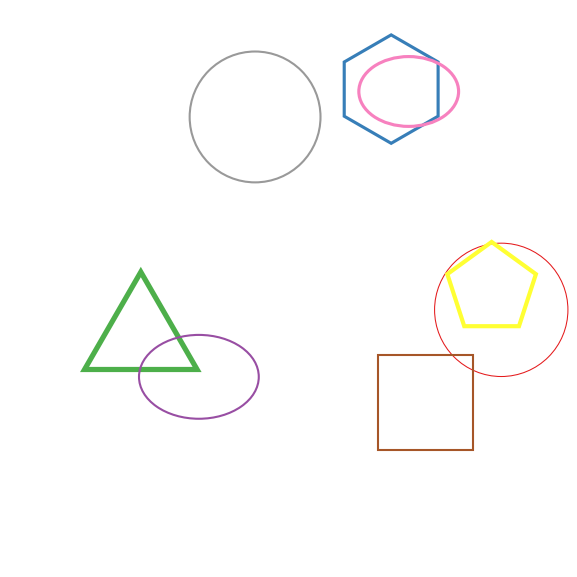[{"shape": "circle", "thickness": 0.5, "radius": 0.58, "center": [0.868, 0.463]}, {"shape": "hexagon", "thickness": 1.5, "radius": 0.47, "center": [0.677, 0.845]}, {"shape": "triangle", "thickness": 2.5, "radius": 0.56, "center": [0.244, 0.416]}, {"shape": "oval", "thickness": 1, "radius": 0.52, "center": [0.344, 0.347]}, {"shape": "pentagon", "thickness": 2, "radius": 0.4, "center": [0.851, 0.5]}, {"shape": "square", "thickness": 1, "radius": 0.41, "center": [0.737, 0.302]}, {"shape": "oval", "thickness": 1.5, "radius": 0.43, "center": [0.708, 0.841]}, {"shape": "circle", "thickness": 1, "radius": 0.57, "center": [0.442, 0.797]}]